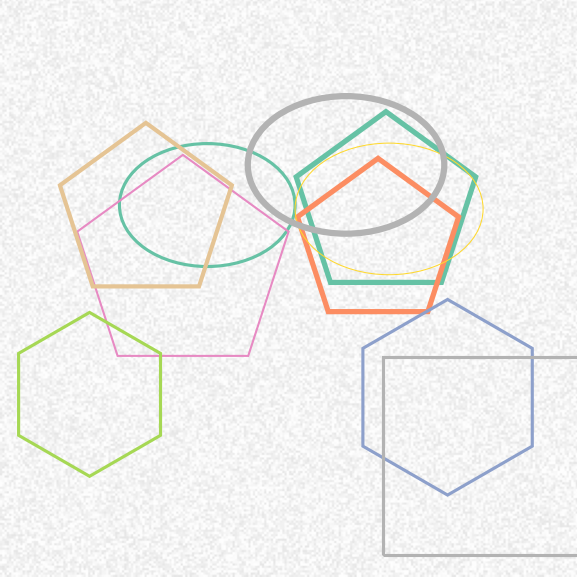[{"shape": "pentagon", "thickness": 2.5, "radius": 0.82, "center": [0.668, 0.642]}, {"shape": "oval", "thickness": 1.5, "radius": 0.76, "center": [0.359, 0.644]}, {"shape": "pentagon", "thickness": 2.5, "radius": 0.73, "center": [0.655, 0.578]}, {"shape": "hexagon", "thickness": 1.5, "radius": 0.85, "center": [0.775, 0.311]}, {"shape": "pentagon", "thickness": 1, "radius": 0.96, "center": [0.317, 0.539]}, {"shape": "hexagon", "thickness": 1.5, "radius": 0.71, "center": [0.155, 0.316]}, {"shape": "oval", "thickness": 0.5, "radius": 0.81, "center": [0.674, 0.637]}, {"shape": "pentagon", "thickness": 2, "radius": 0.78, "center": [0.253, 0.63]}, {"shape": "square", "thickness": 1.5, "radius": 0.86, "center": [0.834, 0.21]}, {"shape": "oval", "thickness": 3, "radius": 0.85, "center": [0.599, 0.714]}]